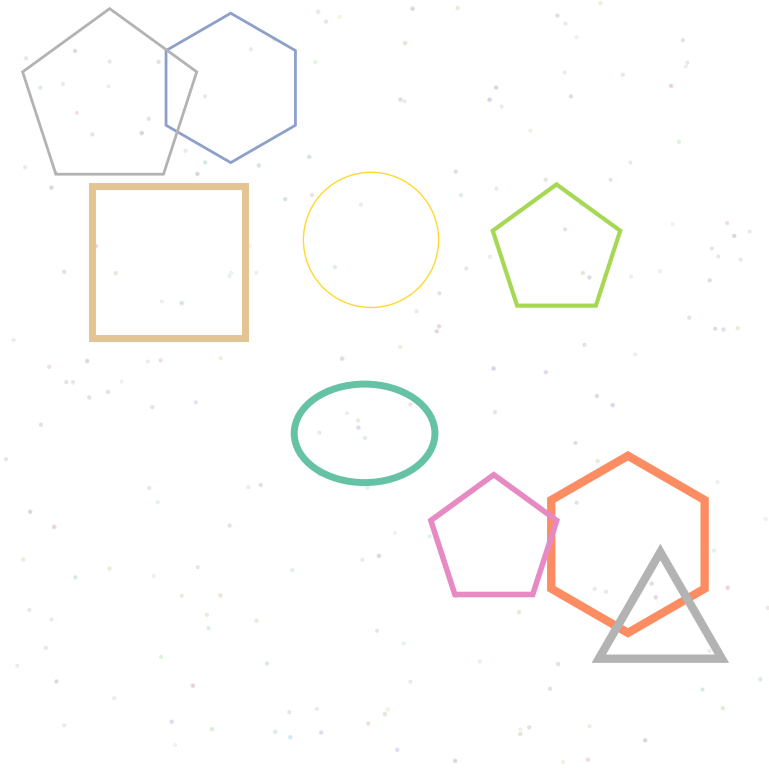[{"shape": "oval", "thickness": 2.5, "radius": 0.46, "center": [0.473, 0.437]}, {"shape": "hexagon", "thickness": 3, "radius": 0.58, "center": [0.816, 0.293]}, {"shape": "hexagon", "thickness": 1, "radius": 0.49, "center": [0.3, 0.886]}, {"shape": "pentagon", "thickness": 2, "radius": 0.43, "center": [0.641, 0.297]}, {"shape": "pentagon", "thickness": 1.5, "radius": 0.44, "center": [0.723, 0.673]}, {"shape": "circle", "thickness": 0.5, "radius": 0.44, "center": [0.482, 0.688]}, {"shape": "square", "thickness": 2.5, "radius": 0.5, "center": [0.219, 0.66]}, {"shape": "pentagon", "thickness": 1, "radius": 0.59, "center": [0.142, 0.87]}, {"shape": "triangle", "thickness": 3, "radius": 0.46, "center": [0.858, 0.191]}]